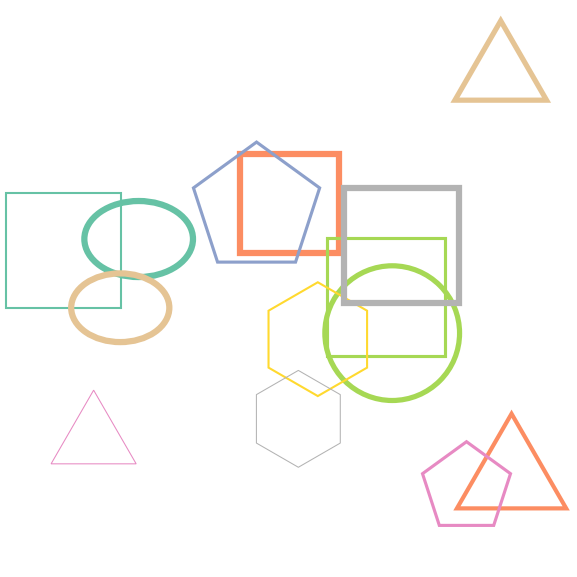[{"shape": "oval", "thickness": 3, "radius": 0.47, "center": [0.24, 0.585]}, {"shape": "square", "thickness": 1, "radius": 0.5, "center": [0.11, 0.566]}, {"shape": "triangle", "thickness": 2, "radius": 0.55, "center": [0.886, 0.173]}, {"shape": "square", "thickness": 3, "radius": 0.43, "center": [0.501, 0.647]}, {"shape": "pentagon", "thickness": 1.5, "radius": 0.57, "center": [0.444, 0.638]}, {"shape": "triangle", "thickness": 0.5, "radius": 0.43, "center": [0.162, 0.238]}, {"shape": "pentagon", "thickness": 1.5, "radius": 0.4, "center": [0.808, 0.154]}, {"shape": "circle", "thickness": 2.5, "radius": 0.58, "center": [0.679, 0.422]}, {"shape": "square", "thickness": 1.5, "radius": 0.51, "center": [0.668, 0.485]}, {"shape": "hexagon", "thickness": 1, "radius": 0.49, "center": [0.55, 0.412]}, {"shape": "triangle", "thickness": 2.5, "radius": 0.46, "center": [0.867, 0.871]}, {"shape": "oval", "thickness": 3, "radius": 0.42, "center": [0.208, 0.466]}, {"shape": "hexagon", "thickness": 0.5, "radius": 0.42, "center": [0.517, 0.274]}, {"shape": "square", "thickness": 3, "radius": 0.5, "center": [0.695, 0.575]}]